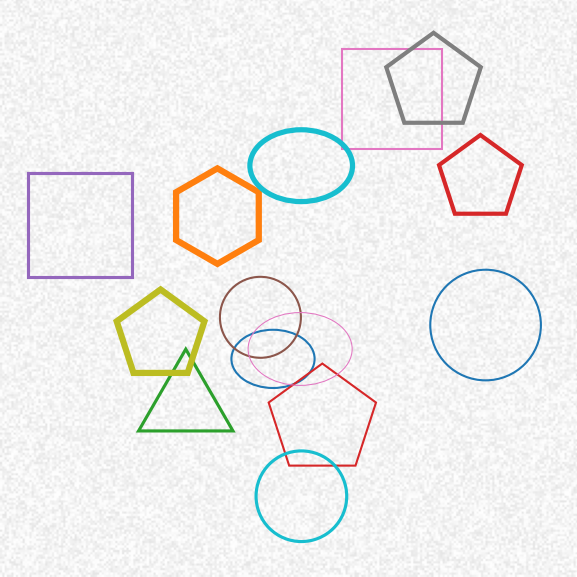[{"shape": "circle", "thickness": 1, "radius": 0.48, "center": [0.841, 0.436]}, {"shape": "oval", "thickness": 1, "radius": 0.36, "center": [0.473, 0.378]}, {"shape": "hexagon", "thickness": 3, "radius": 0.41, "center": [0.376, 0.625]}, {"shape": "triangle", "thickness": 1.5, "radius": 0.47, "center": [0.322, 0.3]}, {"shape": "pentagon", "thickness": 1, "radius": 0.49, "center": [0.558, 0.272]}, {"shape": "pentagon", "thickness": 2, "radius": 0.38, "center": [0.832, 0.69]}, {"shape": "square", "thickness": 1.5, "radius": 0.45, "center": [0.138, 0.61]}, {"shape": "circle", "thickness": 1, "radius": 0.35, "center": [0.451, 0.45]}, {"shape": "oval", "thickness": 0.5, "radius": 0.45, "center": [0.52, 0.395]}, {"shape": "square", "thickness": 1, "radius": 0.43, "center": [0.679, 0.827]}, {"shape": "pentagon", "thickness": 2, "radius": 0.43, "center": [0.751, 0.856]}, {"shape": "pentagon", "thickness": 3, "radius": 0.4, "center": [0.278, 0.418]}, {"shape": "circle", "thickness": 1.5, "radius": 0.39, "center": [0.522, 0.14]}, {"shape": "oval", "thickness": 2.5, "radius": 0.44, "center": [0.522, 0.712]}]